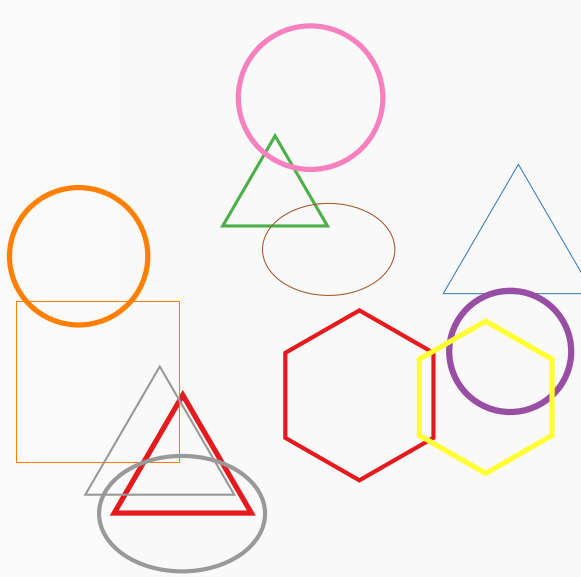[{"shape": "hexagon", "thickness": 2, "radius": 0.74, "center": [0.618, 0.315]}, {"shape": "triangle", "thickness": 2.5, "radius": 0.68, "center": [0.314, 0.179]}, {"shape": "triangle", "thickness": 0.5, "radius": 0.75, "center": [0.892, 0.565]}, {"shape": "triangle", "thickness": 1.5, "radius": 0.52, "center": [0.473, 0.66]}, {"shape": "circle", "thickness": 3, "radius": 0.52, "center": [0.878, 0.391]}, {"shape": "square", "thickness": 0.5, "radius": 0.7, "center": [0.168, 0.338]}, {"shape": "circle", "thickness": 2.5, "radius": 0.59, "center": [0.135, 0.555]}, {"shape": "hexagon", "thickness": 2.5, "radius": 0.66, "center": [0.836, 0.311]}, {"shape": "oval", "thickness": 0.5, "radius": 0.57, "center": [0.565, 0.567]}, {"shape": "circle", "thickness": 2.5, "radius": 0.62, "center": [0.534, 0.83]}, {"shape": "oval", "thickness": 2, "radius": 0.71, "center": [0.313, 0.11]}, {"shape": "triangle", "thickness": 1, "radius": 0.74, "center": [0.275, 0.216]}]